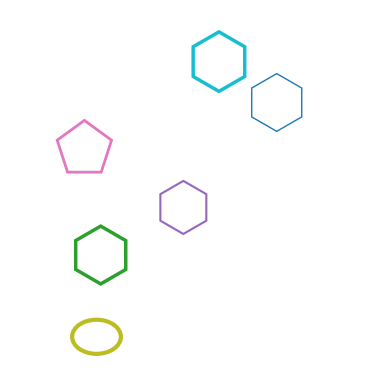[{"shape": "hexagon", "thickness": 1, "radius": 0.37, "center": [0.719, 0.734]}, {"shape": "hexagon", "thickness": 2.5, "radius": 0.38, "center": [0.262, 0.338]}, {"shape": "hexagon", "thickness": 1.5, "radius": 0.34, "center": [0.476, 0.461]}, {"shape": "pentagon", "thickness": 2, "radius": 0.37, "center": [0.219, 0.613]}, {"shape": "oval", "thickness": 3, "radius": 0.32, "center": [0.251, 0.125]}, {"shape": "hexagon", "thickness": 2.5, "radius": 0.39, "center": [0.569, 0.84]}]